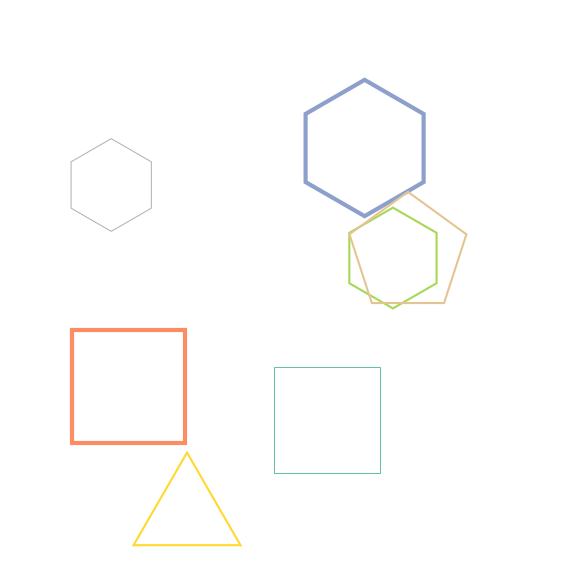[{"shape": "square", "thickness": 0.5, "radius": 0.46, "center": [0.566, 0.272]}, {"shape": "square", "thickness": 2, "radius": 0.49, "center": [0.223, 0.329]}, {"shape": "hexagon", "thickness": 2, "radius": 0.59, "center": [0.631, 0.743]}, {"shape": "hexagon", "thickness": 1, "radius": 0.44, "center": [0.68, 0.552]}, {"shape": "triangle", "thickness": 1, "radius": 0.53, "center": [0.324, 0.109]}, {"shape": "pentagon", "thickness": 1, "radius": 0.53, "center": [0.706, 0.561]}, {"shape": "hexagon", "thickness": 0.5, "radius": 0.4, "center": [0.193, 0.679]}]